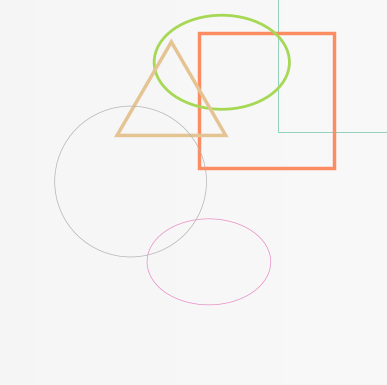[{"shape": "square", "thickness": 0.5, "radius": 0.9, "center": [0.897, 0.839]}, {"shape": "square", "thickness": 2.5, "radius": 0.88, "center": [0.688, 0.739]}, {"shape": "oval", "thickness": 0.5, "radius": 0.8, "center": [0.539, 0.32]}, {"shape": "oval", "thickness": 2, "radius": 0.87, "center": [0.572, 0.838]}, {"shape": "triangle", "thickness": 2.5, "radius": 0.81, "center": [0.442, 0.729]}, {"shape": "circle", "thickness": 0.5, "radius": 0.98, "center": [0.337, 0.529]}]